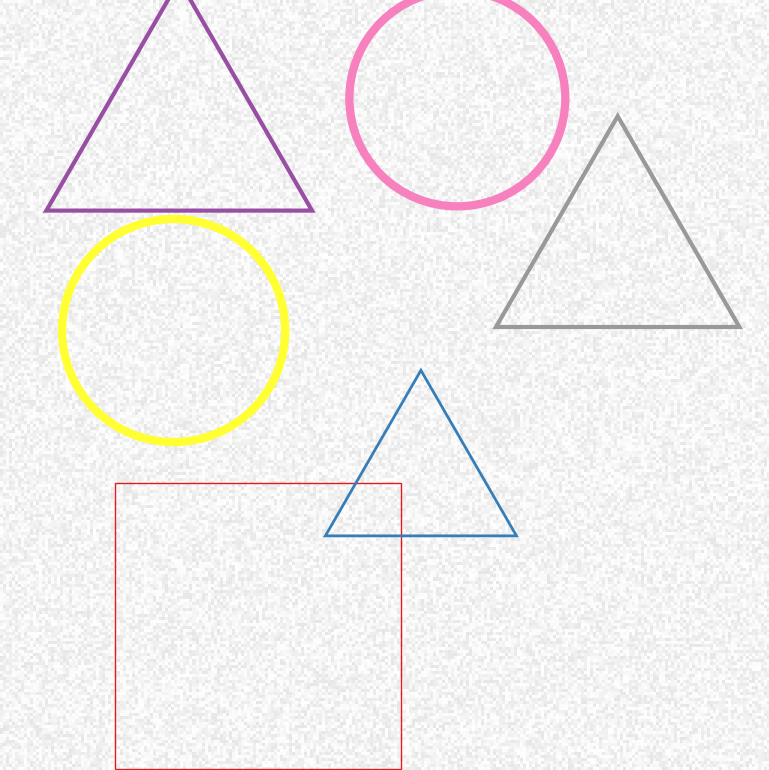[{"shape": "square", "thickness": 0.5, "radius": 0.93, "center": [0.335, 0.187]}, {"shape": "triangle", "thickness": 1, "radius": 0.72, "center": [0.547, 0.376]}, {"shape": "triangle", "thickness": 1.5, "radius": 1.0, "center": [0.233, 0.826]}, {"shape": "circle", "thickness": 3, "radius": 0.72, "center": [0.226, 0.571]}, {"shape": "circle", "thickness": 3, "radius": 0.7, "center": [0.594, 0.872]}, {"shape": "triangle", "thickness": 1.5, "radius": 0.91, "center": [0.802, 0.667]}]